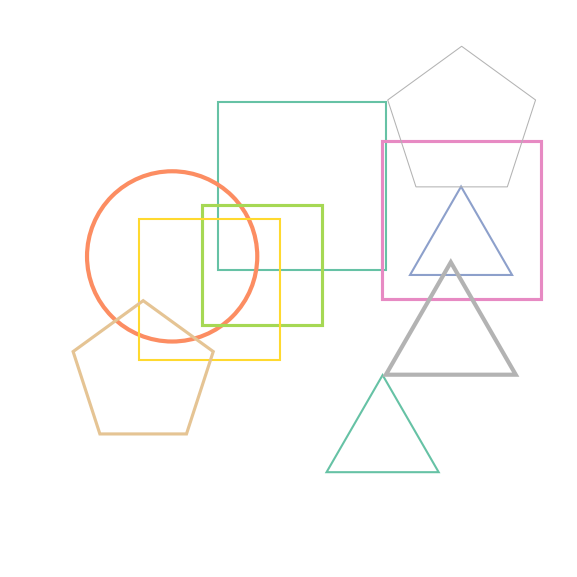[{"shape": "square", "thickness": 1, "radius": 0.73, "center": [0.523, 0.677]}, {"shape": "triangle", "thickness": 1, "radius": 0.56, "center": [0.663, 0.238]}, {"shape": "circle", "thickness": 2, "radius": 0.74, "center": [0.298, 0.555]}, {"shape": "triangle", "thickness": 1, "radius": 0.51, "center": [0.798, 0.574]}, {"shape": "square", "thickness": 1.5, "radius": 0.68, "center": [0.799, 0.619]}, {"shape": "square", "thickness": 1.5, "radius": 0.52, "center": [0.454, 0.54]}, {"shape": "square", "thickness": 1, "radius": 0.61, "center": [0.362, 0.498]}, {"shape": "pentagon", "thickness": 1.5, "radius": 0.64, "center": [0.248, 0.351]}, {"shape": "triangle", "thickness": 2, "radius": 0.65, "center": [0.781, 0.415]}, {"shape": "pentagon", "thickness": 0.5, "radius": 0.67, "center": [0.799, 0.784]}]